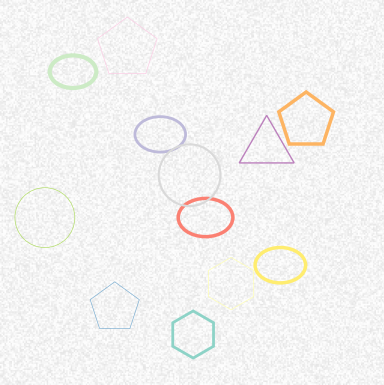[{"shape": "hexagon", "thickness": 2, "radius": 0.31, "center": [0.502, 0.131]}, {"shape": "hexagon", "thickness": 0.5, "radius": 0.34, "center": [0.6, 0.263]}, {"shape": "oval", "thickness": 2, "radius": 0.33, "center": [0.416, 0.651]}, {"shape": "oval", "thickness": 2.5, "radius": 0.35, "center": [0.534, 0.435]}, {"shape": "pentagon", "thickness": 0.5, "radius": 0.34, "center": [0.298, 0.201]}, {"shape": "pentagon", "thickness": 2.5, "radius": 0.37, "center": [0.795, 0.686]}, {"shape": "circle", "thickness": 0.5, "radius": 0.39, "center": [0.117, 0.435]}, {"shape": "pentagon", "thickness": 0.5, "radius": 0.41, "center": [0.331, 0.874]}, {"shape": "circle", "thickness": 1.5, "radius": 0.4, "center": [0.492, 0.545]}, {"shape": "triangle", "thickness": 1, "radius": 0.41, "center": [0.693, 0.618]}, {"shape": "oval", "thickness": 3, "radius": 0.3, "center": [0.19, 0.814]}, {"shape": "oval", "thickness": 2.5, "radius": 0.33, "center": [0.728, 0.311]}]